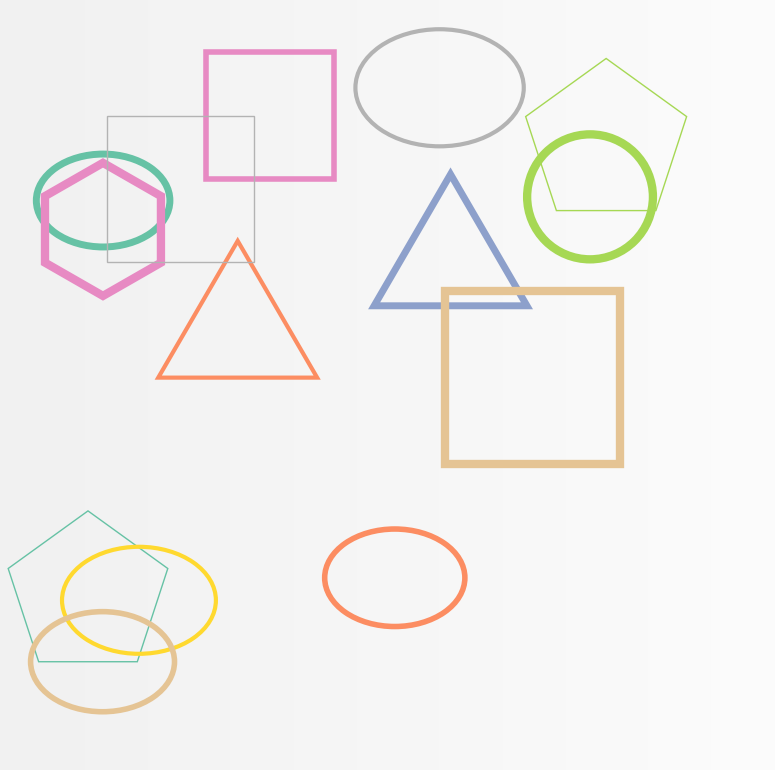[{"shape": "pentagon", "thickness": 0.5, "radius": 0.54, "center": [0.114, 0.228]}, {"shape": "oval", "thickness": 2.5, "radius": 0.43, "center": [0.133, 0.74]}, {"shape": "oval", "thickness": 2, "radius": 0.45, "center": [0.509, 0.25]}, {"shape": "triangle", "thickness": 1.5, "radius": 0.59, "center": [0.307, 0.569]}, {"shape": "triangle", "thickness": 2.5, "radius": 0.57, "center": [0.581, 0.66]}, {"shape": "hexagon", "thickness": 3, "radius": 0.43, "center": [0.133, 0.702]}, {"shape": "square", "thickness": 2, "radius": 0.41, "center": [0.348, 0.851]}, {"shape": "pentagon", "thickness": 0.5, "radius": 0.55, "center": [0.782, 0.815]}, {"shape": "circle", "thickness": 3, "radius": 0.41, "center": [0.761, 0.744]}, {"shape": "oval", "thickness": 1.5, "radius": 0.5, "center": [0.179, 0.22]}, {"shape": "oval", "thickness": 2, "radius": 0.46, "center": [0.132, 0.141]}, {"shape": "square", "thickness": 3, "radius": 0.56, "center": [0.687, 0.51]}, {"shape": "square", "thickness": 0.5, "radius": 0.47, "center": [0.232, 0.755]}, {"shape": "oval", "thickness": 1.5, "radius": 0.54, "center": [0.567, 0.886]}]